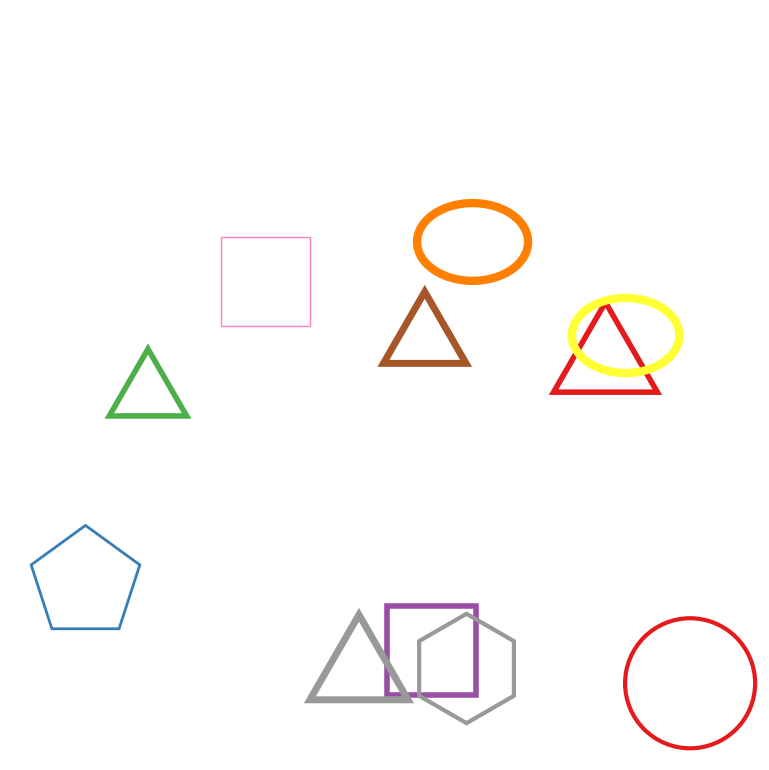[{"shape": "circle", "thickness": 1.5, "radius": 0.42, "center": [0.896, 0.113]}, {"shape": "triangle", "thickness": 2, "radius": 0.39, "center": [0.786, 0.53]}, {"shape": "pentagon", "thickness": 1, "radius": 0.37, "center": [0.111, 0.243]}, {"shape": "triangle", "thickness": 2, "radius": 0.29, "center": [0.192, 0.489]}, {"shape": "square", "thickness": 2, "radius": 0.29, "center": [0.561, 0.156]}, {"shape": "oval", "thickness": 3, "radius": 0.36, "center": [0.614, 0.686]}, {"shape": "oval", "thickness": 3, "radius": 0.35, "center": [0.813, 0.564]}, {"shape": "triangle", "thickness": 2.5, "radius": 0.31, "center": [0.552, 0.559]}, {"shape": "square", "thickness": 0.5, "radius": 0.29, "center": [0.345, 0.634]}, {"shape": "triangle", "thickness": 2.5, "radius": 0.37, "center": [0.466, 0.128]}, {"shape": "hexagon", "thickness": 1.5, "radius": 0.36, "center": [0.606, 0.132]}]